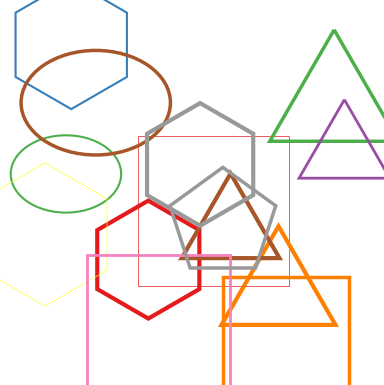[{"shape": "hexagon", "thickness": 3, "radius": 0.77, "center": [0.385, 0.326]}, {"shape": "square", "thickness": 0.5, "radius": 0.98, "center": [0.555, 0.452]}, {"shape": "hexagon", "thickness": 1.5, "radius": 0.83, "center": [0.185, 0.884]}, {"shape": "oval", "thickness": 1.5, "radius": 0.72, "center": [0.171, 0.548]}, {"shape": "triangle", "thickness": 2.5, "radius": 0.97, "center": [0.868, 0.73]}, {"shape": "triangle", "thickness": 2, "radius": 0.68, "center": [0.895, 0.605]}, {"shape": "triangle", "thickness": 3, "radius": 0.85, "center": [0.723, 0.242]}, {"shape": "square", "thickness": 2.5, "radius": 0.82, "center": [0.743, 0.116]}, {"shape": "hexagon", "thickness": 0.5, "radius": 0.93, "center": [0.117, 0.391]}, {"shape": "triangle", "thickness": 3, "radius": 0.73, "center": [0.599, 0.403]}, {"shape": "oval", "thickness": 2.5, "radius": 0.97, "center": [0.249, 0.733]}, {"shape": "square", "thickness": 2, "radius": 0.93, "center": [0.412, 0.15]}, {"shape": "hexagon", "thickness": 3, "radius": 0.8, "center": [0.52, 0.573]}, {"shape": "pentagon", "thickness": 2.5, "radius": 0.72, "center": [0.579, 0.421]}]